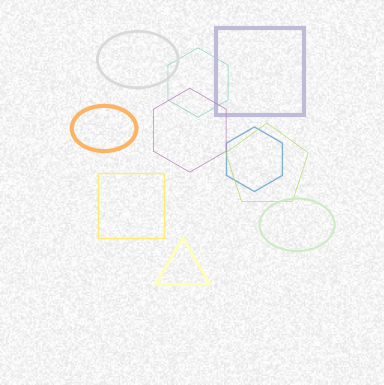[{"shape": "hexagon", "thickness": 0.5, "radius": 0.45, "center": [0.514, 0.786]}, {"shape": "triangle", "thickness": 2, "radius": 0.4, "center": [0.475, 0.302]}, {"shape": "square", "thickness": 3, "radius": 0.57, "center": [0.675, 0.813]}, {"shape": "hexagon", "thickness": 1, "radius": 0.42, "center": [0.661, 0.586]}, {"shape": "oval", "thickness": 3, "radius": 0.42, "center": [0.27, 0.666]}, {"shape": "pentagon", "thickness": 0.5, "radius": 0.56, "center": [0.694, 0.568]}, {"shape": "oval", "thickness": 2, "radius": 0.52, "center": [0.358, 0.845]}, {"shape": "hexagon", "thickness": 0.5, "radius": 0.55, "center": [0.493, 0.662]}, {"shape": "oval", "thickness": 1.5, "radius": 0.49, "center": [0.772, 0.416]}, {"shape": "square", "thickness": 1, "radius": 0.42, "center": [0.341, 0.467]}]